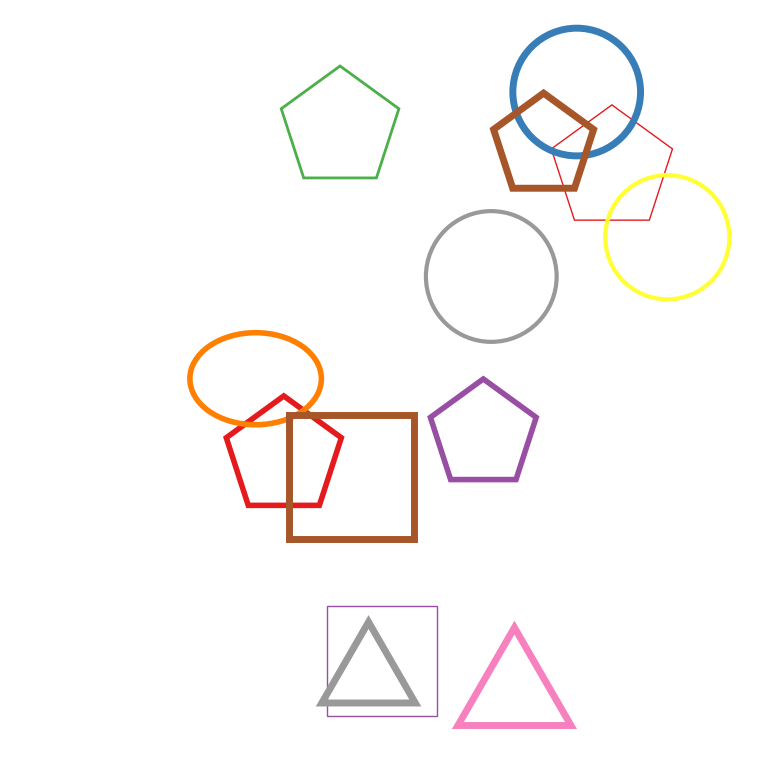[{"shape": "pentagon", "thickness": 2, "radius": 0.39, "center": [0.369, 0.407]}, {"shape": "pentagon", "thickness": 0.5, "radius": 0.41, "center": [0.795, 0.781]}, {"shape": "circle", "thickness": 2.5, "radius": 0.41, "center": [0.749, 0.88]}, {"shape": "pentagon", "thickness": 1, "radius": 0.4, "center": [0.442, 0.834]}, {"shape": "pentagon", "thickness": 2, "radius": 0.36, "center": [0.628, 0.436]}, {"shape": "square", "thickness": 0.5, "radius": 0.36, "center": [0.497, 0.141]}, {"shape": "oval", "thickness": 2, "radius": 0.43, "center": [0.332, 0.508]}, {"shape": "circle", "thickness": 1.5, "radius": 0.4, "center": [0.867, 0.692]}, {"shape": "pentagon", "thickness": 2.5, "radius": 0.34, "center": [0.706, 0.811]}, {"shape": "square", "thickness": 2.5, "radius": 0.4, "center": [0.456, 0.381]}, {"shape": "triangle", "thickness": 2.5, "radius": 0.42, "center": [0.668, 0.1]}, {"shape": "triangle", "thickness": 2.5, "radius": 0.35, "center": [0.479, 0.122]}, {"shape": "circle", "thickness": 1.5, "radius": 0.42, "center": [0.638, 0.641]}]